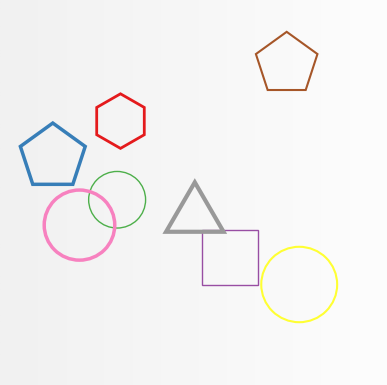[{"shape": "hexagon", "thickness": 2, "radius": 0.35, "center": [0.311, 0.685]}, {"shape": "pentagon", "thickness": 2.5, "radius": 0.44, "center": [0.136, 0.592]}, {"shape": "circle", "thickness": 1, "radius": 0.37, "center": [0.302, 0.481]}, {"shape": "square", "thickness": 1, "radius": 0.36, "center": [0.594, 0.332]}, {"shape": "circle", "thickness": 1.5, "radius": 0.49, "center": [0.772, 0.261]}, {"shape": "pentagon", "thickness": 1.5, "radius": 0.42, "center": [0.74, 0.834]}, {"shape": "circle", "thickness": 2.5, "radius": 0.46, "center": [0.205, 0.415]}, {"shape": "triangle", "thickness": 3, "radius": 0.43, "center": [0.503, 0.441]}]